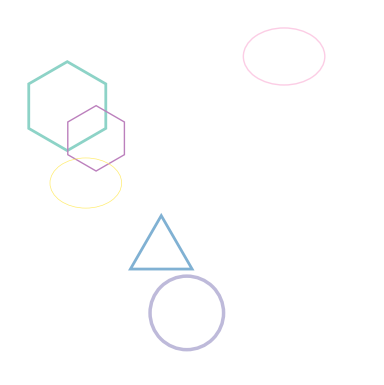[{"shape": "hexagon", "thickness": 2, "radius": 0.58, "center": [0.175, 0.724]}, {"shape": "circle", "thickness": 2.5, "radius": 0.48, "center": [0.485, 0.187]}, {"shape": "triangle", "thickness": 2, "radius": 0.46, "center": [0.419, 0.347]}, {"shape": "oval", "thickness": 1, "radius": 0.53, "center": [0.738, 0.853]}, {"shape": "hexagon", "thickness": 1, "radius": 0.42, "center": [0.25, 0.641]}, {"shape": "oval", "thickness": 0.5, "radius": 0.47, "center": [0.223, 0.525]}]